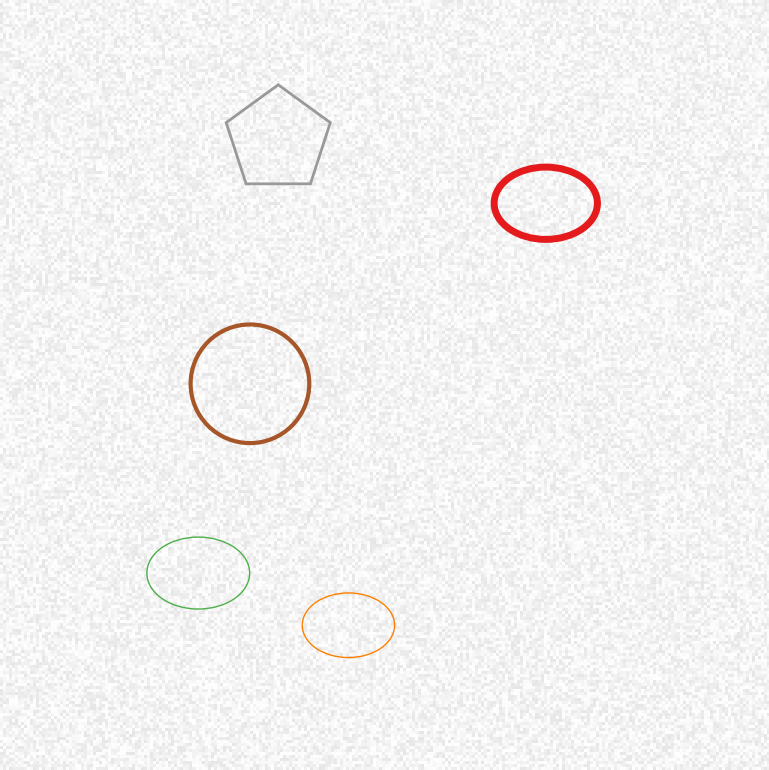[{"shape": "oval", "thickness": 2.5, "radius": 0.34, "center": [0.709, 0.736]}, {"shape": "oval", "thickness": 0.5, "radius": 0.33, "center": [0.257, 0.256]}, {"shape": "oval", "thickness": 0.5, "radius": 0.3, "center": [0.452, 0.188]}, {"shape": "circle", "thickness": 1.5, "radius": 0.39, "center": [0.325, 0.502]}, {"shape": "pentagon", "thickness": 1, "radius": 0.36, "center": [0.361, 0.819]}]